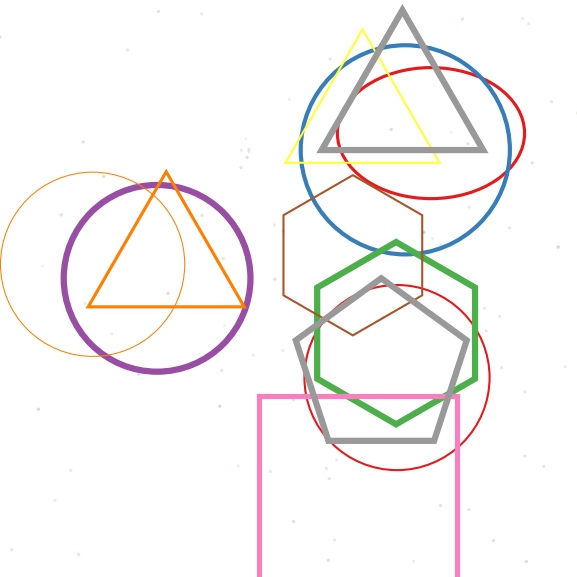[{"shape": "oval", "thickness": 1.5, "radius": 0.81, "center": [0.746, 0.769]}, {"shape": "circle", "thickness": 1, "radius": 0.8, "center": [0.687, 0.345]}, {"shape": "circle", "thickness": 2, "radius": 0.91, "center": [0.702, 0.74]}, {"shape": "hexagon", "thickness": 3, "radius": 0.79, "center": [0.686, 0.422]}, {"shape": "circle", "thickness": 3, "radius": 0.81, "center": [0.272, 0.517]}, {"shape": "triangle", "thickness": 1.5, "radius": 0.78, "center": [0.288, 0.546]}, {"shape": "circle", "thickness": 0.5, "radius": 0.8, "center": [0.16, 0.542]}, {"shape": "triangle", "thickness": 1, "radius": 0.77, "center": [0.628, 0.794]}, {"shape": "hexagon", "thickness": 1, "radius": 0.69, "center": [0.611, 0.557]}, {"shape": "square", "thickness": 2.5, "radius": 0.85, "center": [0.62, 0.142]}, {"shape": "triangle", "thickness": 3, "radius": 0.81, "center": [0.697, 0.82]}, {"shape": "pentagon", "thickness": 3, "radius": 0.78, "center": [0.66, 0.362]}]